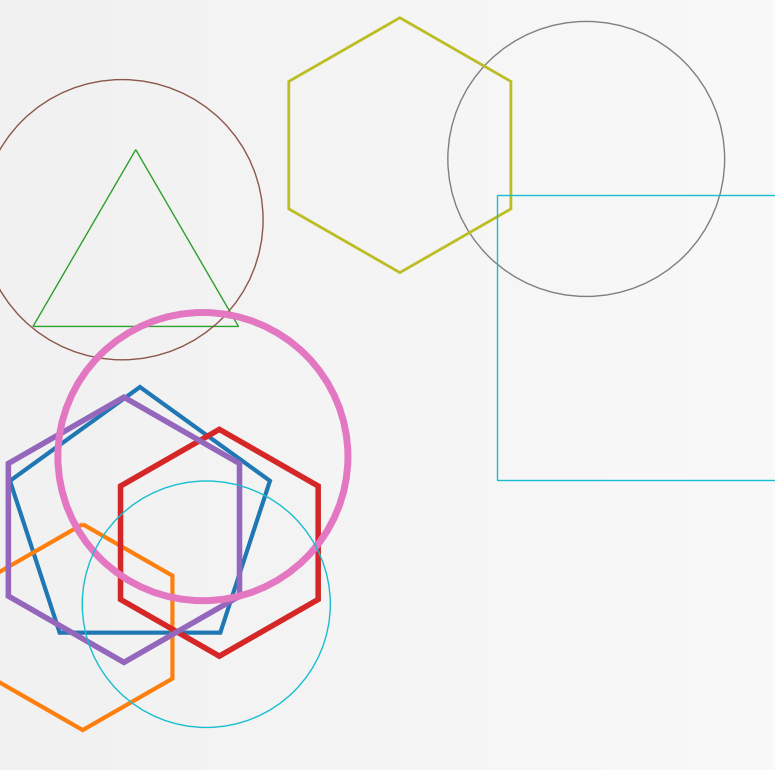[{"shape": "pentagon", "thickness": 1.5, "radius": 0.88, "center": [0.181, 0.321]}, {"shape": "hexagon", "thickness": 1.5, "radius": 0.67, "center": [0.107, 0.186]}, {"shape": "triangle", "thickness": 0.5, "radius": 0.77, "center": [0.175, 0.653]}, {"shape": "hexagon", "thickness": 2, "radius": 0.74, "center": [0.283, 0.295]}, {"shape": "hexagon", "thickness": 2, "radius": 0.86, "center": [0.16, 0.312]}, {"shape": "circle", "thickness": 0.5, "radius": 0.91, "center": [0.157, 0.715]}, {"shape": "circle", "thickness": 2.5, "radius": 0.94, "center": [0.262, 0.407]}, {"shape": "circle", "thickness": 0.5, "radius": 0.89, "center": [0.756, 0.794]}, {"shape": "hexagon", "thickness": 1, "radius": 0.83, "center": [0.516, 0.811]}, {"shape": "circle", "thickness": 0.5, "radius": 0.8, "center": [0.266, 0.215]}, {"shape": "square", "thickness": 0.5, "radius": 0.93, "center": [0.827, 0.561]}]